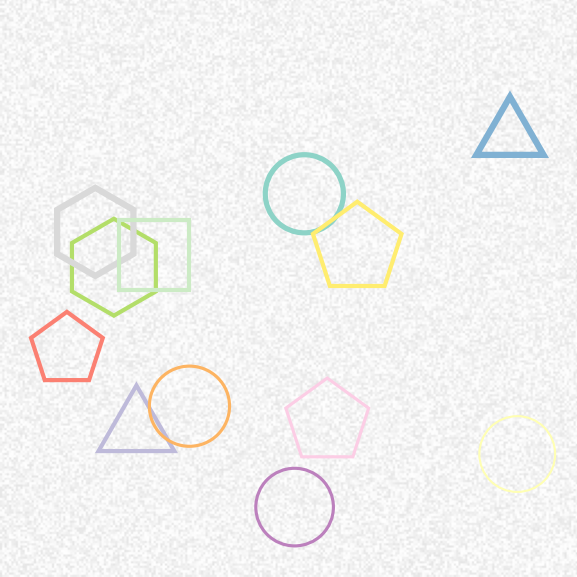[{"shape": "circle", "thickness": 2.5, "radius": 0.34, "center": [0.527, 0.664]}, {"shape": "circle", "thickness": 1, "radius": 0.33, "center": [0.896, 0.213]}, {"shape": "triangle", "thickness": 2, "radius": 0.38, "center": [0.236, 0.256]}, {"shape": "pentagon", "thickness": 2, "radius": 0.33, "center": [0.116, 0.394]}, {"shape": "triangle", "thickness": 3, "radius": 0.34, "center": [0.883, 0.765]}, {"shape": "circle", "thickness": 1.5, "radius": 0.35, "center": [0.328, 0.296]}, {"shape": "hexagon", "thickness": 2, "radius": 0.42, "center": [0.197, 0.536]}, {"shape": "pentagon", "thickness": 1.5, "radius": 0.38, "center": [0.567, 0.269]}, {"shape": "hexagon", "thickness": 3, "radius": 0.38, "center": [0.165, 0.598]}, {"shape": "circle", "thickness": 1.5, "radius": 0.34, "center": [0.51, 0.121]}, {"shape": "square", "thickness": 2, "radius": 0.3, "center": [0.267, 0.558]}, {"shape": "pentagon", "thickness": 2, "radius": 0.4, "center": [0.619, 0.569]}]